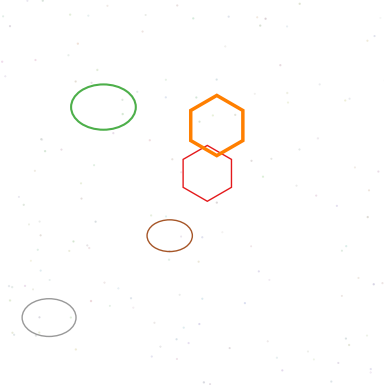[{"shape": "hexagon", "thickness": 1, "radius": 0.36, "center": [0.538, 0.55]}, {"shape": "oval", "thickness": 1.5, "radius": 0.42, "center": [0.269, 0.722]}, {"shape": "hexagon", "thickness": 2.5, "radius": 0.39, "center": [0.563, 0.674]}, {"shape": "oval", "thickness": 1, "radius": 0.29, "center": [0.441, 0.388]}, {"shape": "oval", "thickness": 1, "radius": 0.35, "center": [0.127, 0.175]}]